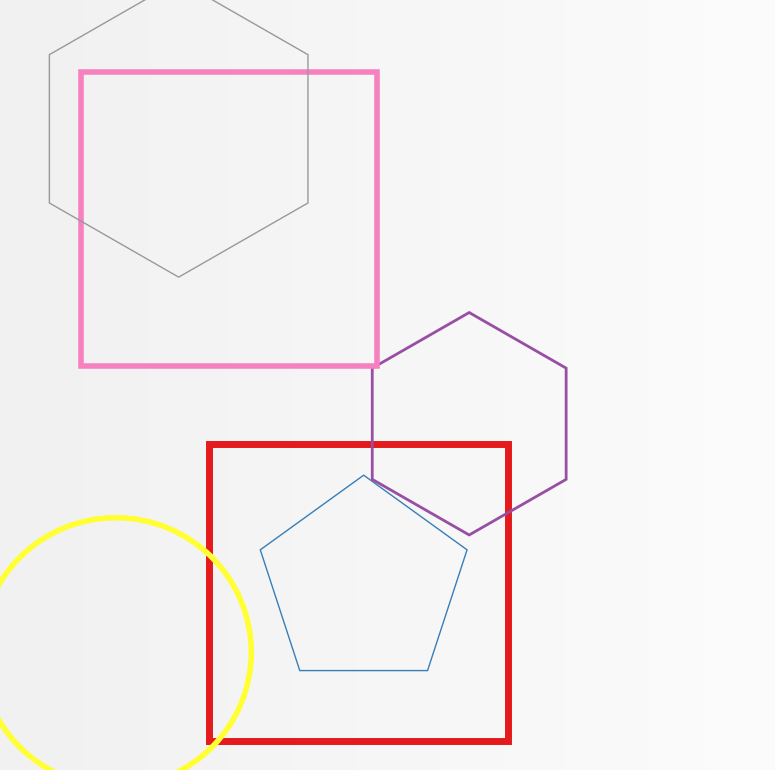[{"shape": "square", "thickness": 2.5, "radius": 0.96, "center": [0.463, 0.231]}, {"shape": "pentagon", "thickness": 0.5, "radius": 0.7, "center": [0.469, 0.243]}, {"shape": "hexagon", "thickness": 1, "radius": 0.72, "center": [0.605, 0.45]}, {"shape": "circle", "thickness": 2, "radius": 0.87, "center": [0.15, 0.153]}, {"shape": "square", "thickness": 2, "radius": 0.95, "center": [0.295, 0.716]}, {"shape": "hexagon", "thickness": 0.5, "radius": 0.96, "center": [0.231, 0.833]}]